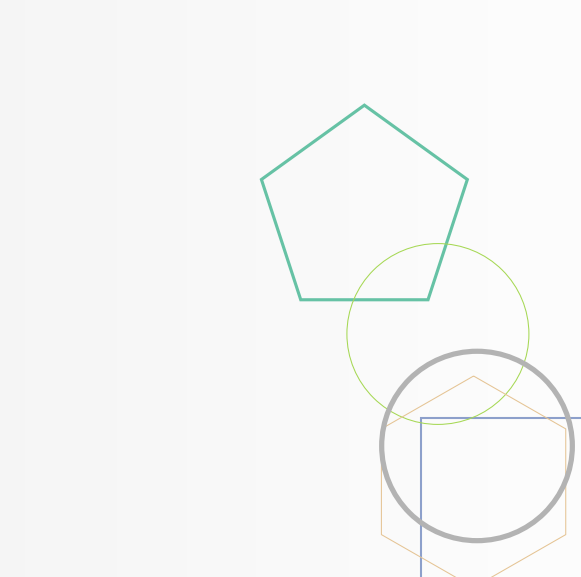[{"shape": "pentagon", "thickness": 1.5, "radius": 0.93, "center": [0.627, 0.631]}, {"shape": "square", "thickness": 1, "radius": 0.71, "center": [0.865, 0.133]}, {"shape": "circle", "thickness": 0.5, "radius": 0.78, "center": [0.753, 0.421]}, {"shape": "hexagon", "thickness": 0.5, "radius": 0.92, "center": [0.815, 0.165]}, {"shape": "circle", "thickness": 2.5, "radius": 0.82, "center": [0.821, 0.227]}]